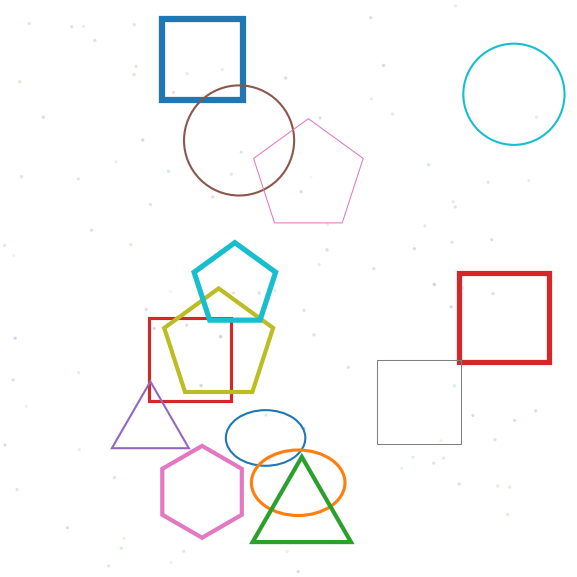[{"shape": "square", "thickness": 3, "radius": 0.35, "center": [0.351, 0.896]}, {"shape": "oval", "thickness": 1, "radius": 0.34, "center": [0.46, 0.241]}, {"shape": "oval", "thickness": 1.5, "radius": 0.41, "center": [0.516, 0.163]}, {"shape": "triangle", "thickness": 2, "radius": 0.49, "center": [0.523, 0.11]}, {"shape": "square", "thickness": 2.5, "radius": 0.39, "center": [0.873, 0.449]}, {"shape": "square", "thickness": 1.5, "radius": 0.36, "center": [0.33, 0.377]}, {"shape": "triangle", "thickness": 1, "radius": 0.38, "center": [0.26, 0.262]}, {"shape": "circle", "thickness": 1, "radius": 0.48, "center": [0.414, 0.756]}, {"shape": "pentagon", "thickness": 0.5, "radius": 0.5, "center": [0.534, 0.694]}, {"shape": "hexagon", "thickness": 2, "radius": 0.4, "center": [0.35, 0.148]}, {"shape": "square", "thickness": 0.5, "radius": 0.36, "center": [0.726, 0.303]}, {"shape": "pentagon", "thickness": 2, "radius": 0.5, "center": [0.379, 0.401]}, {"shape": "circle", "thickness": 1, "radius": 0.44, "center": [0.89, 0.836]}, {"shape": "pentagon", "thickness": 2.5, "radius": 0.37, "center": [0.407, 0.505]}]